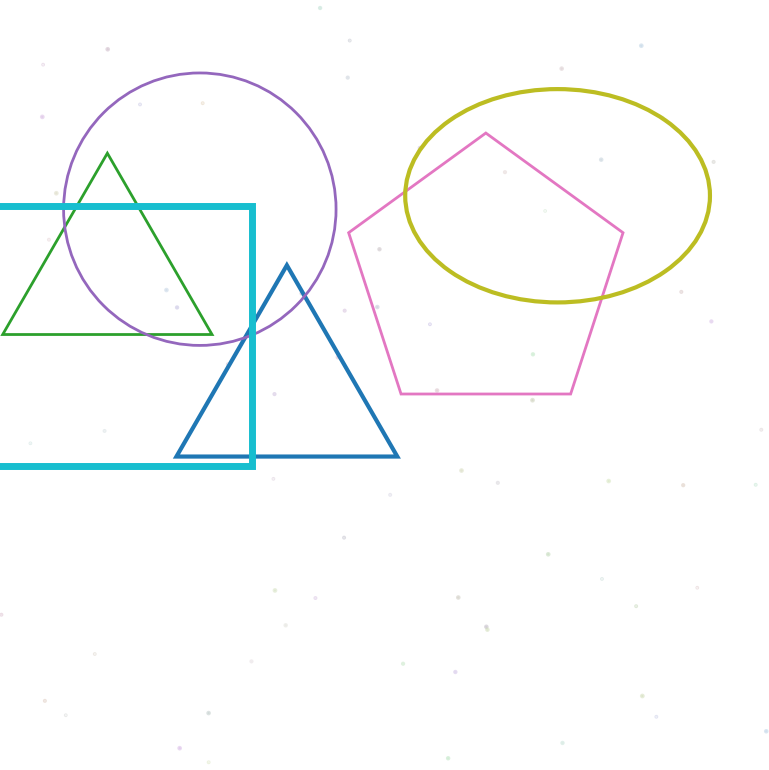[{"shape": "triangle", "thickness": 1.5, "radius": 0.83, "center": [0.373, 0.49]}, {"shape": "triangle", "thickness": 1, "radius": 0.78, "center": [0.139, 0.644]}, {"shape": "circle", "thickness": 1, "radius": 0.88, "center": [0.26, 0.728]}, {"shape": "pentagon", "thickness": 1, "radius": 0.94, "center": [0.631, 0.64]}, {"shape": "oval", "thickness": 1.5, "radius": 0.99, "center": [0.724, 0.746]}, {"shape": "square", "thickness": 2.5, "radius": 0.85, "center": [0.158, 0.564]}]